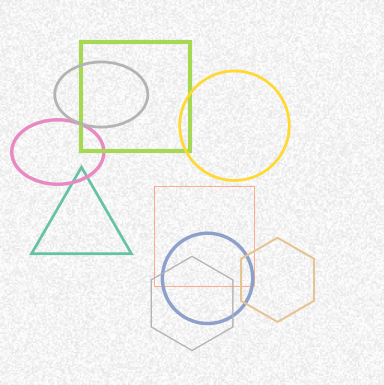[{"shape": "triangle", "thickness": 2, "radius": 0.75, "center": [0.212, 0.416]}, {"shape": "square", "thickness": 0.5, "radius": 0.65, "center": [0.53, 0.387]}, {"shape": "circle", "thickness": 2.5, "radius": 0.59, "center": [0.539, 0.277]}, {"shape": "oval", "thickness": 2.5, "radius": 0.6, "center": [0.15, 0.605]}, {"shape": "square", "thickness": 3, "radius": 0.71, "center": [0.352, 0.749]}, {"shape": "circle", "thickness": 2, "radius": 0.71, "center": [0.609, 0.673]}, {"shape": "hexagon", "thickness": 1.5, "radius": 0.55, "center": [0.721, 0.273]}, {"shape": "oval", "thickness": 2, "radius": 0.6, "center": [0.263, 0.754]}, {"shape": "hexagon", "thickness": 1, "radius": 0.61, "center": [0.499, 0.212]}]